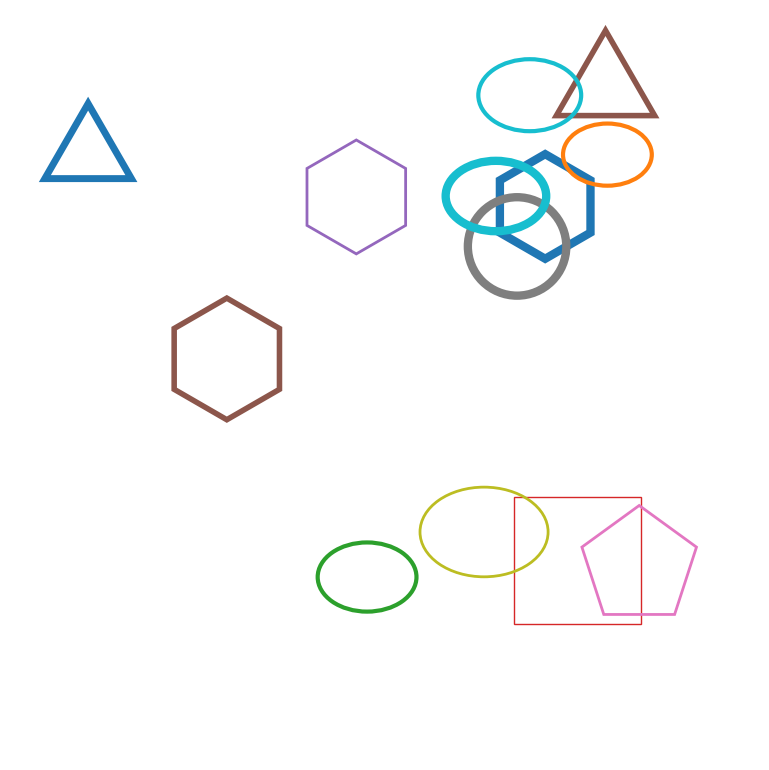[{"shape": "hexagon", "thickness": 3, "radius": 0.34, "center": [0.708, 0.732]}, {"shape": "triangle", "thickness": 2.5, "radius": 0.32, "center": [0.114, 0.8]}, {"shape": "oval", "thickness": 1.5, "radius": 0.29, "center": [0.789, 0.799]}, {"shape": "oval", "thickness": 1.5, "radius": 0.32, "center": [0.477, 0.251]}, {"shape": "square", "thickness": 0.5, "radius": 0.41, "center": [0.75, 0.273]}, {"shape": "hexagon", "thickness": 1, "radius": 0.37, "center": [0.463, 0.744]}, {"shape": "hexagon", "thickness": 2, "radius": 0.39, "center": [0.295, 0.534]}, {"shape": "triangle", "thickness": 2, "radius": 0.37, "center": [0.786, 0.887]}, {"shape": "pentagon", "thickness": 1, "radius": 0.39, "center": [0.83, 0.265]}, {"shape": "circle", "thickness": 3, "radius": 0.32, "center": [0.672, 0.68]}, {"shape": "oval", "thickness": 1, "radius": 0.42, "center": [0.629, 0.309]}, {"shape": "oval", "thickness": 3, "radius": 0.33, "center": [0.644, 0.745]}, {"shape": "oval", "thickness": 1.5, "radius": 0.33, "center": [0.688, 0.876]}]